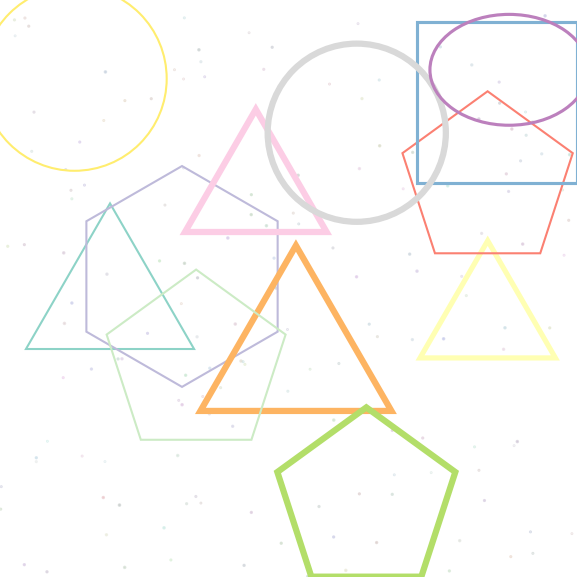[{"shape": "triangle", "thickness": 1, "radius": 0.84, "center": [0.191, 0.479]}, {"shape": "triangle", "thickness": 2.5, "radius": 0.68, "center": [0.845, 0.447]}, {"shape": "hexagon", "thickness": 1, "radius": 0.96, "center": [0.315, 0.52]}, {"shape": "pentagon", "thickness": 1, "radius": 0.78, "center": [0.844, 0.686]}, {"shape": "square", "thickness": 1.5, "radius": 0.69, "center": [0.861, 0.822]}, {"shape": "triangle", "thickness": 3, "radius": 0.95, "center": [0.512, 0.383]}, {"shape": "pentagon", "thickness": 3, "radius": 0.81, "center": [0.634, 0.132]}, {"shape": "triangle", "thickness": 3, "radius": 0.71, "center": [0.443, 0.668]}, {"shape": "circle", "thickness": 3, "radius": 0.77, "center": [0.618, 0.769]}, {"shape": "oval", "thickness": 1.5, "radius": 0.69, "center": [0.882, 0.878]}, {"shape": "pentagon", "thickness": 1, "radius": 0.81, "center": [0.34, 0.369]}, {"shape": "circle", "thickness": 1, "radius": 0.8, "center": [0.129, 0.863]}]